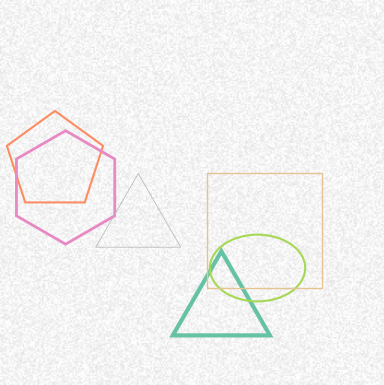[{"shape": "triangle", "thickness": 3, "radius": 0.73, "center": [0.575, 0.202]}, {"shape": "pentagon", "thickness": 1.5, "radius": 0.66, "center": [0.143, 0.581]}, {"shape": "hexagon", "thickness": 2, "radius": 0.74, "center": [0.17, 0.513]}, {"shape": "oval", "thickness": 1.5, "radius": 0.62, "center": [0.669, 0.304]}, {"shape": "square", "thickness": 1, "radius": 0.75, "center": [0.687, 0.401]}, {"shape": "triangle", "thickness": 0.5, "radius": 0.64, "center": [0.359, 0.422]}]